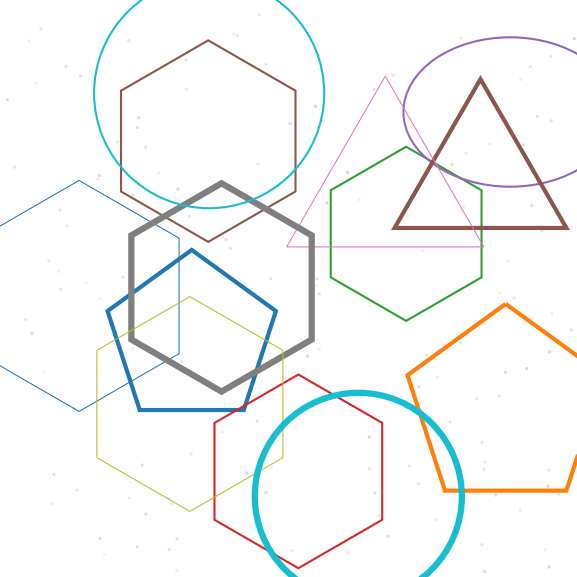[{"shape": "pentagon", "thickness": 2, "radius": 0.77, "center": [0.332, 0.413]}, {"shape": "hexagon", "thickness": 0.5, "radius": 1.0, "center": [0.137, 0.487]}, {"shape": "pentagon", "thickness": 2, "radius": 0.89, "center": [0.876, 0.294]}, {"shape": "hexagon", "thickness": 1, "radius": 0.75, "center": [0.703, 0.594]}, {"shape": "hexagon", "thickness": 1, "radius": 0.84, "center": [0.517, 0.183]}, {"shape": "oval", "thickness": 1, "radius": 0.92, "center": [0.883, 0.805]}, {"shape": "hexagon", "thickness": 1, "radius": 0.87, "center": [0.361, 0.755]}, {"shape": "triangle", "thickness": 2, "radius": 0.86, "center": [0.832, 0.69]}, {"shape": "triangle", "thickness": 0.5, "radius": 0.99, "center": [0.667, 0.67]}, {"shape": "hexagon", "thickness": 3, "radius": 0.9, "center": [0.384, 0.501]}, {"shape": "hexagon", "thickness": 0.5, "radius": 0.93, "center": [0.329, 0.3]}, {"shape": "circle", "thickness": 3, "radius": 0.9, "center": [0.62, 0.14]}, {"shape": "circle", "thickness": 1, "radius": 1.0, "center": [0.362, 0.838]}]